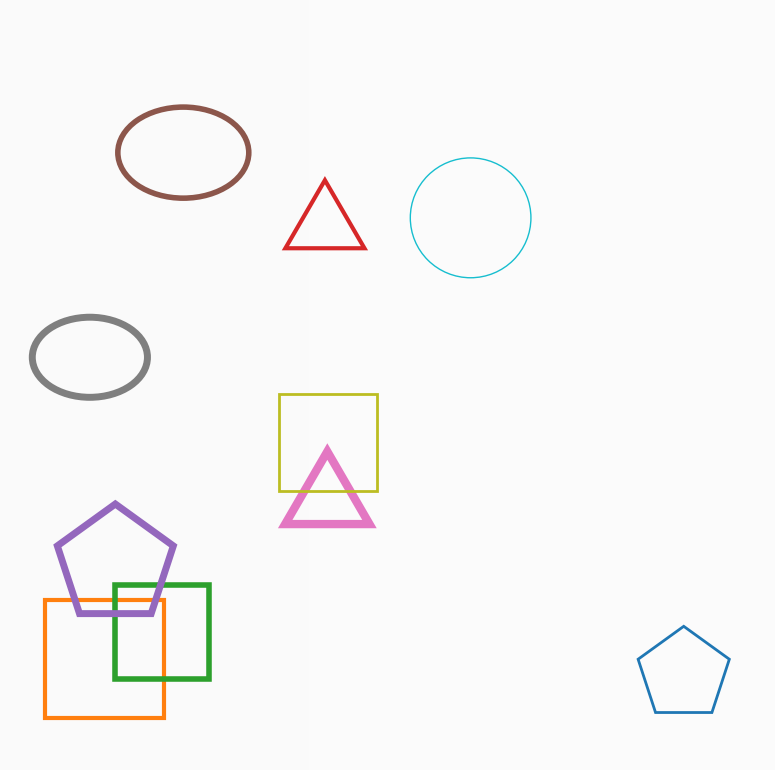[{"shape": "pentagon", "thickness": 1, "radius": 0.31, "center": [0.882, 0.125]}, {"shape": "square", "thickness": 1.5, "radius": 0.38, "center": [0.135, 0.144]}, {"shape": "square", "thickness": 2, "radius": 0.31, "center": [0.209, 0.18]}, {"shape": "triangle", "thickness": 1.5, "radius": 0.29, "center": [0.419, 0.707]}, {"shape": "pentagon", "thickness": 2.5, "radius": 0.39, "center": [0.149, 0.267]}, {"shape": "oval", "thickness": 2, "radius": 0.42, "center": [0.237, 0.802]}, {"shape": "triangle", "thickness": 3, "radius": 0.31, "center": [0.422, 0.351]}, {"shape": "oval", "thickness": 2.5, "radius": 0.37, "center": [0.116, 0.536]}, {"shape": "square", "thickness": 1, "radius": 0.32, "center": [0.424, 0.425]}, {"shape": "circle", "thickness": 0.5, "radius": 0.39, "center": [0.607, 0.717]}]